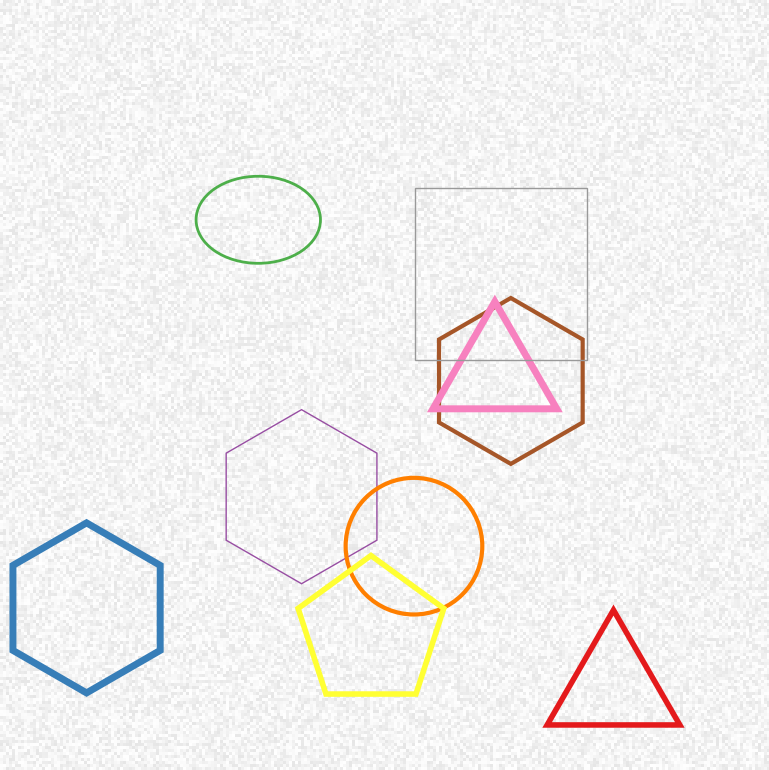[{"shape": "triangle", "thickness": 2, "radius": 0.5, "center": [0.797, 0.108]}, {"shape": "hexagon", "thickness": 2.5, "radius": 0.55, "center": [0.112, 0.211]}, {"shape": "oval", "thickness": 1, "radius": 0.4, "center": [0.335, 0.715]}, {"shape": "hexagon", "thickness": 0.5, "radius": 0.57, "center": [0.392, 0.355]}, {"shape": "circle", "thickness": 1.5, "radius": 0.44, "center": [0.538, 0.291]}, {"shape": "pentagon", "thickness": 2, "radius": 0.5, "center": [0.482, 0.179]}, {"shape": "hexagon", "thickness": 1.5, "radius": 0.54, "center": [0.663, 0.505]}, {"shape": "triangle", "thickness": 2.5, "radius": 0.46, "center": [0.643, 0.515]}, {"shape": "square", "thickness": 0.5, "radius": 0.56, "center": [0.651, 0.644]}]